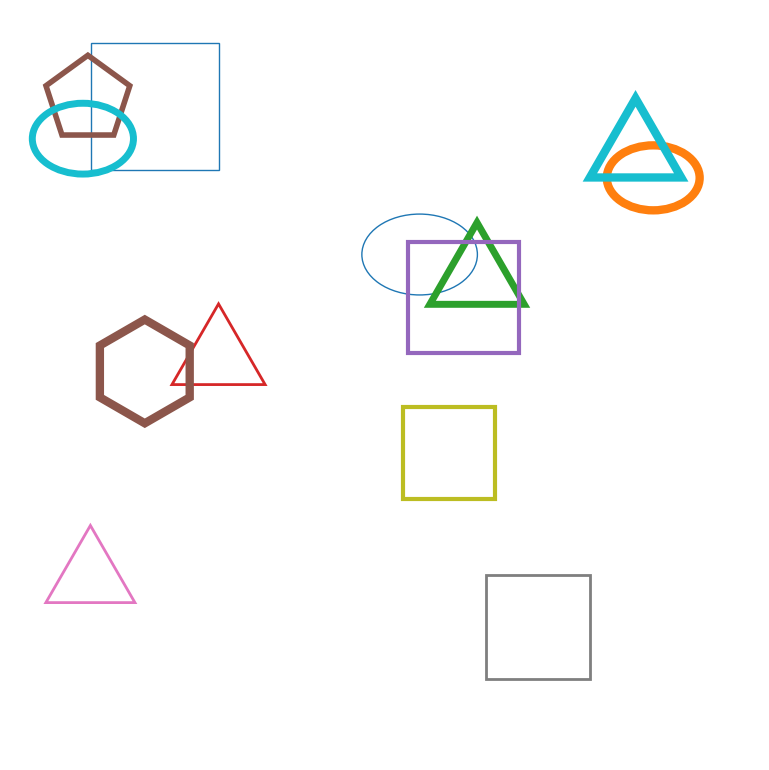[{"shape": "oval", "thickness": 0.5, "radius": 0.38, "center": [0.545, 0.669]}, {"shape": "square", "thickness": 0.5, "radius": 0.41, "center": [0.201, 0.862]}, {"shape": "oval", "thickness": 3, "radius": 0.3, "center": [0.848, 0.769]}, {"shape": "triangle", "thickness": 2.5, "radius": 0.35, "center": [0.62, 0.64]}, {"shape": "triangle", "thickness": 1, "radius": 0.35, "center": [0.284, 0.535]}, {"shape": "square", "thickness": 1.5, "radius": 0.36, "center": [0.602, 0.614]}, {"shape": "pentagon", "thickness": 2, "radius": 0.29, "center": [0.114, 0.871]}, {"shape": "hexagon", "thickness": 3, "radius": 0.34, "center": [0.188, 0.518]}, {"shape": "triangle", "thickness": 1, "radius": 0.33, "center": [0.117, 0.251]}, {"shape": "square", "thickness": 1, "radius": 0.34, "center": [0.698, 0.186]}, {"shape": "square", "thickness": 1.5, "radius": 0.3, "center": [0.583, 0.412]}, {"shape": "oval", "thickness": 2.5, "radius": 0.33, "center": [0.108, 0.82]}, {"shape": "triangle", "thickness": 3, "radius": 0.34, "center": [0.825, 0.804]}]